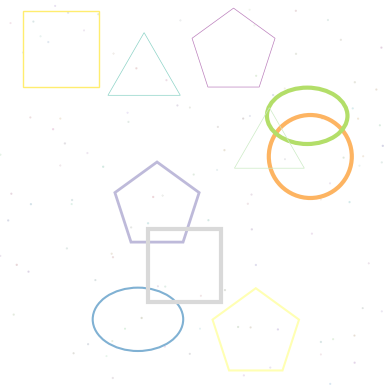[{"shape": "triangle", "thickness": 0.5, "radius": 0.54, "center": [0.374, 0.807]}, {"shape": "pentagon", "thickness": 1.5, "radius": 0.59, "center": [0.664, 0.133]}, {"shape": "pentagon", "thickness": 2, "radius": 0.58, "center": [0.408, 0.464]}, {"shape": "oval", "thickness": 1.5, "radius": 0.59, "center": [0.358, 0.171]}, {"shape": "circle", "thickness": 3, "radius": 0.54, "center": [0.806, 0.594]}, {"shape": "oval", "thickness": 3, "radius": 0.52, "center": [0.798, 0.699]}, {"shape": "square", "thickness": 3, "radius": 0.47, "center": [0.48, 0.31]}, {"shape": "pentagon", "thickness": 0.5, "radius": 0.57, "center": [0.607, 0.866]}, {"shape": "triangle", "thickness": 0.5, "radius": 0.52, "center": [0.7, 0.616]}, {"shape": "square", "thickness": 1, "radius": 0.49, "center": [0.159, 0.873]}]